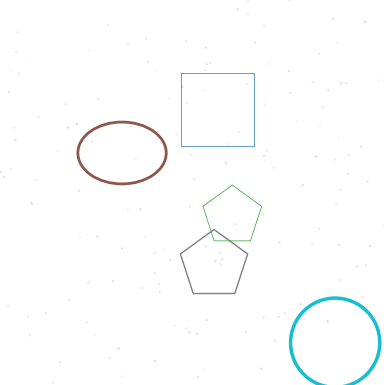[{"shape": "square", "thickness": 0.5, "radius": 0.47, "center": [0.565, 0.715]}, {"shape": "pentagon", "thickness": 0.5, "radius": 0.4, "center": [0.603, 0.439]}, {"shape": "oval", "thickness": 2, "radius": 0.57, "center": [0.317, 0.603]}, {"shape": "pentagon", "thickness": 1, "radius": 0.46, "center": [0.556, 0.312]}, {"shape": "circle", "thickness": 2.5, "radius": 0.58, "center": [0.871, 0.11]}]